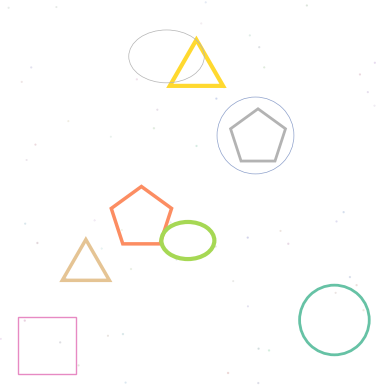[{"shape": "circle", "thickness": 2, "radius": 0.45, "center": [0.869, 0.169]}, {"shape": "pentagon", "thickness": 2.5, "radius": 0.41, "center": [0.367, 0.433]}, {"shape": "circle", "thickness": 0.5, "radius": 0.5, "center": [0.664, 0.648]}, {"shape": "square", "thickness": 1, "radius": 0.38, "center": [0.122, 0.103]}, {"shape": "oval", "thickness": 3, "radius": 0.34, "center": [0.488, 0.375]}, {"shape": "triangle", "thickness": 3, "radius": 0.4, "center": [0.51, 0.817]}, {"shape": "triangle", "thickness": 2.5, "radius": 0.35, "center": [0.223, 0.307]}, {"shape": "pentagon", "thickness": 2, "radius": 0.37, "center": [0.67, 0.642]}, {"shape": "oval", "thickness": 0.5, "radius": 0.49, "center": [0.433, 0.854]}]